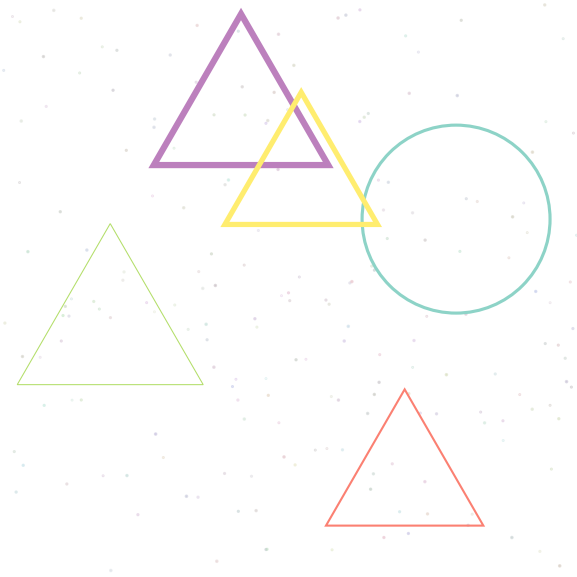[{"shape": "circle", "thickness": 1.5, "radius": 0.81, "center": [0.79, 0.62]}, {"shape": "triangle", "thickness": 1, "radius": 0.79, "center": [0.701, 0.168]}, {"shape": "triangle", "thickness": 0.5, "radius": 0.93, "center": [0.191, 0.426]}, {"shape": "triangle", "thickness": 3, "radius": 0.87, "center": [0.417, 0.801]}, {"shape": "triangle", "thickness": 2.5, "radius": 0.76, "center": [0.522, 0.687]}]